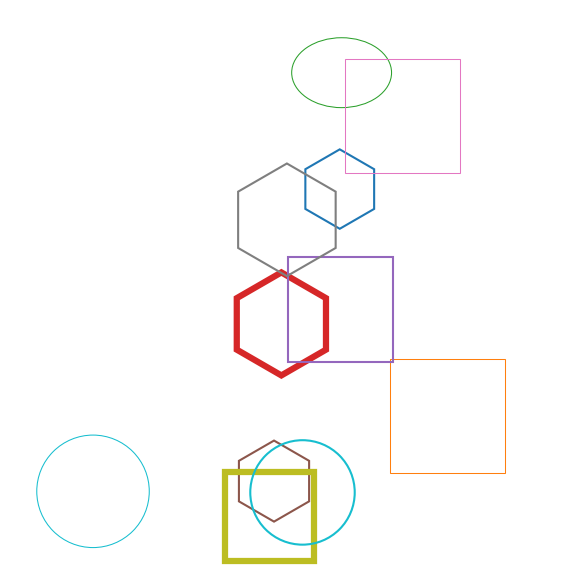[{"shape": "hexagon", "thickness": 1, "radius": 0.34, "center": [0.588, 0.672]}, {"shape": "square", "thickness": 0.5, "radius": 0.49, "center": [0.775, 0.279]}, {"shape": "oval", "thickness": 0.5, "radius": 0.43, "center": [0.592, 0.873]}, {"shape": "hexagon", "thickness": 3, "radius": 0.45, "center": [0.487, 0.438]}, {"shape": "square", "thickness": 1, "radius": 0.46, "center": [0.589, 0.464]}, {"shape": "hexagon", "thickness": 1, "radius": 0.35, "center": [0.474, 0.166]}, {"shape": "square", "thickness": 0.5, "radius": 0.49, "center": [0.697, 0.799]}, {"shape": "hexagon", "thickness": 1, "radius": 0.49, "center": [0.497, 0.619]}, {"shape": "square", "thickness": 3, "radius": 0.38, "center": [0.467, 0.105]}, {"shape": "circle", "thickness": 1, "radius": 0.45, "center": [0.524, 0.146]}, {"shape": "circle", "thickness": 0.5, "radius": 0.49, "center": [0.161, 0.148]}]